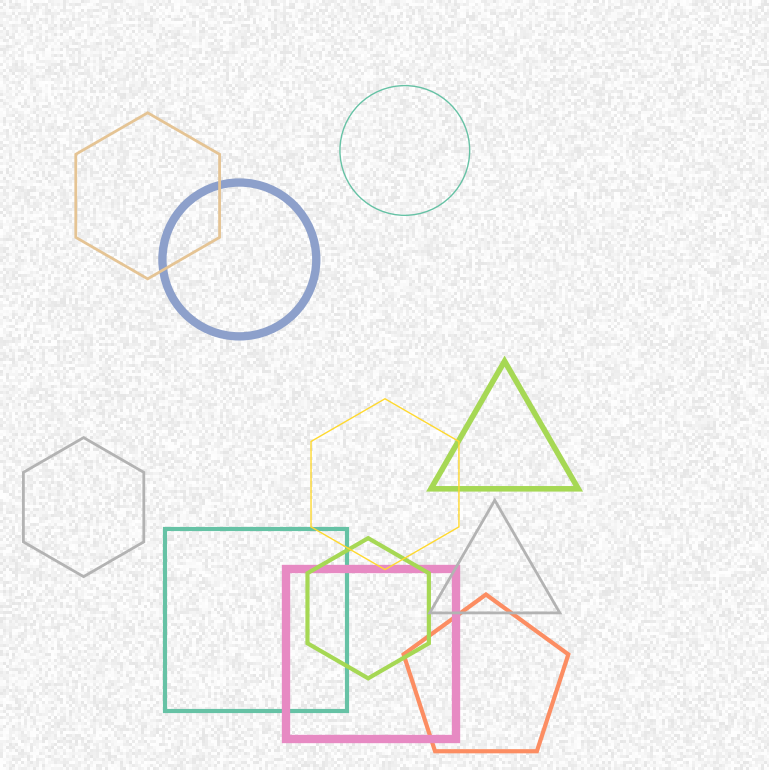[{"shape": "circle", "thickness": 0.5, "radius": 0.42, "center": [0.526, 0.805]}, {"shape": "square", "thickness": 1.5, "radius": 0.59, "center": [0.332, 0.195]}, {"shape": "pentagon", "thickness": 1.5, "radius": 0.56, "center": [0.631, 0.115]}, {"shape": "circle", "thickness": 3, "radius": 0.5, "center": [0.311, 0.663]}, {"shape": "square", "thickness": 3, "radius": 0.55, "center": [0.482, 0.151]}, {"shape": "triangle", "thickness": 2, "radius": 0.55, "center": [0.655, 0.42]}, {"shape": "hexagon", "thickness": 1.5, "radius": 0.46, "center": [0.478, 0.21]}, {"shape": "hexagon", "thickness": 0.5, "radius": 0.55, "center": [0.5, 0.371]}, {"shape": "hexagon", "thickness": 1, "radius": 0.54, "center": [0.192, 0.746]}, {"shape": "triangle", "thickness": 1, "radius": 0.49, "center": [0.643, 0.253]}, {"shape": "hexagon", "thickness": 1, "radius": 0.45, "center": [0.109, 0.341]}]